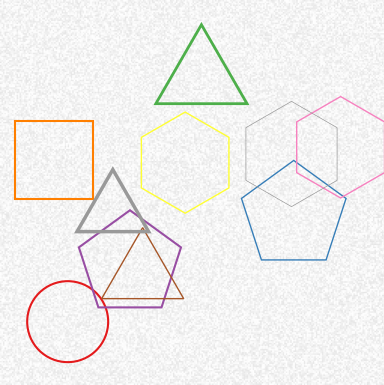[{"shape": "circle", "thickness": 1.5, "radius": 0.53, "center": [0.176, 0.165]}, {"shape": "pentagon", "thickness": 1, "radius": 0.71, "center": [0.763, 0.44]}, {"shape": "triangle", "thickness": 2, "radius": 0.68, "center": [0.523, 0.799]}, {"shape": "pentagon", "thickness": 1.5, "radius": 0.7, "center": [0.338, 0.314]}, {"shape": "square", "thickness": 1.5, "radius": 0.51, "center": [0.14, 0.584]}, {"shape": "hexagon", "thickness": 1, "radius": 0.66, "center": [0.481, 0.578]}, {"shape": "triangle", "thickness": 1, "radius": 0.61, "center": [0.371, 0.286]}, {"shape": "hexagon", "thickness": 1, "radius": 0.66, "center": [0.885, 0.618]}, {"shape": "hexagon", "thickness": 0.5, "radius": 0.68, "center": [0.757, 0.6]}, {"shape": "triangle", "thickness": 2.5, "radius": 0.54, "center": [0.293, 0.452]}]